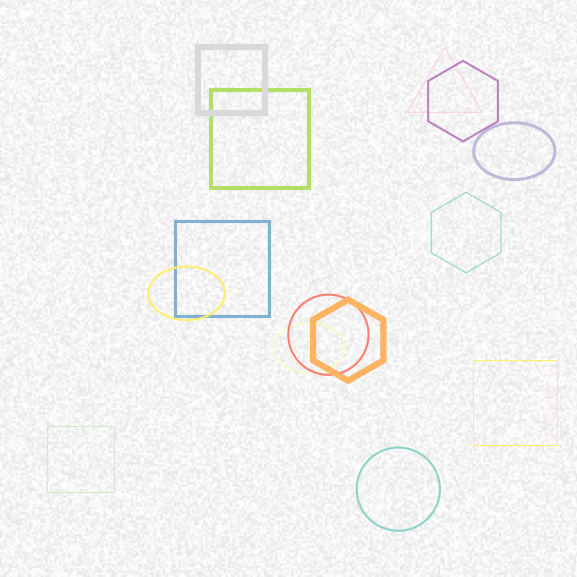[{"shape": "circle", "thickness": 1, "radius": 0.36, "center": [0.69, 0.152]}, {"shape": "hexagon", "thickness": 0.5, "radius": 0.35, "center": [0.807, 0.596]}, {"shape": "oval", "thickness": 0.5, "radius": 0.31, "center": [0.535, 0.397]}, {"shape": "oval", "thickness": 1.5, "radius": 0.35, "center": [0.891, 0.737]}, {"shape": "circle", "thickness": 1, "radius": 0.35, "center": [0.569, 0.42]}, {"shape": "square", "thickness": 1.5, "radius": 0.41, "center": [0.384, 0.535]}, {"shape": "hexagon", "thickness": 3, "radius": 0.35, "center": [0.603, 0.41]}, {"shape": "square", "thickness": 2, "radius": 0.42, "center": [0.451, 0.758]}, {"shape": "triangle", "thickness": 0.5, "radius": 0.38, "center": [0.77, 0.842]}, {"shape": "square", "thickness": 3, "radius": 0.29, "center": [0.401, 0.861]}, {"shape": "hexagon", "thickness": 1, "radius": 0.35, "center": [0.802, 0.824]}, {"shape": "square", "thickness": 0.5, "radius": 0.29, "center": [0.14, 0.205]}, {"shape": "square", "thickness": 0.5, "radius": 0.37, "center": [0.892, 0.302]}, {"shape": "oval", "thickness": 1, "radius": 0.33, "center": [0.323, 0.491]}]